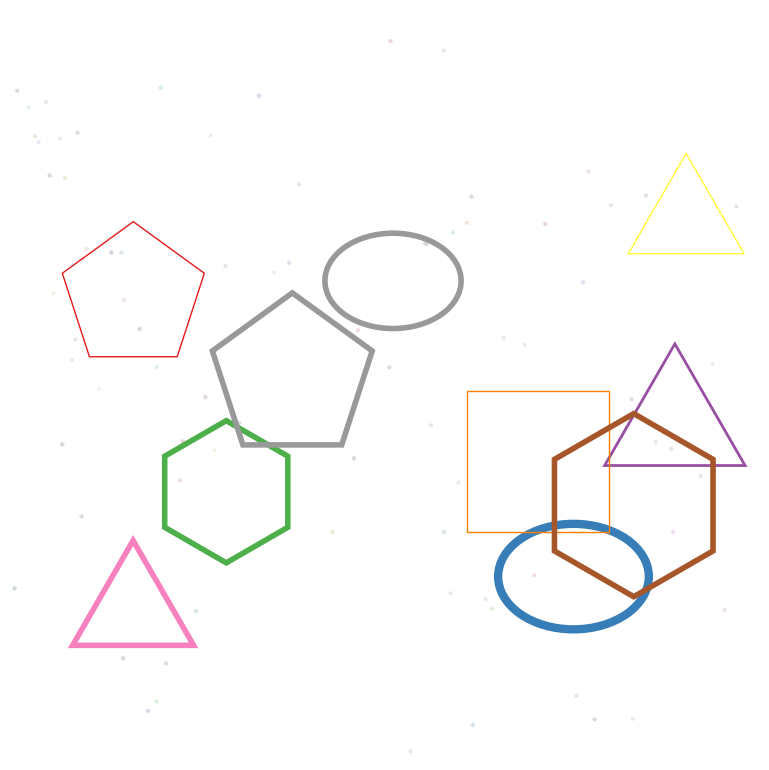[{"shape": "pentagon", "thickness": 0.5, "radius": 0.48, "center": [0.173, 0.615]}, {"shape": "oval", "thickness": 3, "radius": 0.49, "center": [0.745, 0.251]}, {"shape": "hexagon", "thickness": 2, "radius": 0.46, "center": [0.294, 0.361]}, {"shape": "triangle", "thickness": 1, "radius": 0.53, "center": [0.876, 0.448]}, {"shape": "square", "thickness": 0.5, "radius": 0.46, "center": [0.699, 0.4]}, {"shape": "triangle", "thickness": 0.5, "radius": 0.43, "center": [0.891, 0.714]}, {"shape": "hexagon", "thickness": 2, "radius": 0.59, "center": [0.823, 0.344]}, {"shape": "triangle", "thickness": 2, "radius": 0.45, "center": [0.173, 0.207]}, {"shape": "pentagon", "thickness": 2, "radius": 0.55, "center": [0.38, 0.51]}, {"shape": "oval", "thickness": 2, "radius": 0.44, "center": [0.51, 0.635]}]